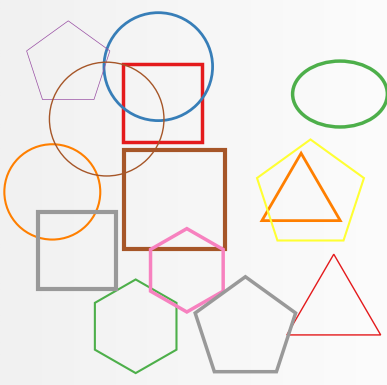[{"shape": "square", "thickness": 2.5, "radius": 0.51, "center": [0.419, 0.732]}, {"shape": "triangle", "thickness": 1, "radius": 0.7, "center": [0.861, 0.2]}, {"shape": "circle", "thickness": 2, "radius": 0.7, "center": [0.408, 0.827]}, {"shape": "oval", "thickness": 2.5, "radius": 0.61, "center": [0.877, 0.756]}, {"shape": "hexagon", "thickness": 1.5, "radius": 0.61, "center": [0.35, 0.153]}, {"shape": "pentagon", "thickness": 0.5, "radius": 0.56, "center": [0.176, 0.833]}, {"shape": "circle", "thickness": 1.5, "radius": 0.62, "center": [0.135, 0.502]}, {"shape": "triangle", "thickness": 2, "radius": 0.58, "center": [0.777, 0.485]}, {"shape": "pentagon", "thickness": 1.5, "radius": 0.73, "center": [0.801, 0.493]}, {"shape": "circle", "thickness": 1, "radius": 0.74, "center": [0.275, 0.691]}, {"shape": "square", "thickness": 3, "radius": 0.65, "center": [0.451, 0.482]}, {"shape": "hexagon", "thickness": 2.5, "radius": 0.54, "center": [0.482, 0.298]}, {"shape": "square", "thickness": 3, "radius": 0.5, "center": [0.199, 0.349]}, {"shape": "pentagon", "thickness": 2.5, "radius": 0.68, "center": [0.633, 0.145]}]